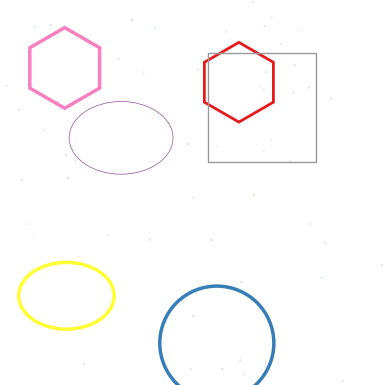[{"shape": "hexagon", "thickness": 2, "radius": 0.52, "center": [0.62, 0.786]}, {"shape": "circle", "thickness": 2.5, "radius": 0.74, "center": [0.563, 0.109]}, {"shape": "oval", "thickness": 0.5, "radius": 0.67, "center": [0.315, 0.642]}, {"shape": "oval", "thickness": 2.5, "radius": 0.62, "center": [0.173, 0.232]}, {"shape": "hexagon", "thickness": 2.5, "radius": 0.52, "center": [0.168, 0.824]}, {"shape": "square", "thickness": 1, "radius": 0.7, "center": [0.681, 0.721]}]